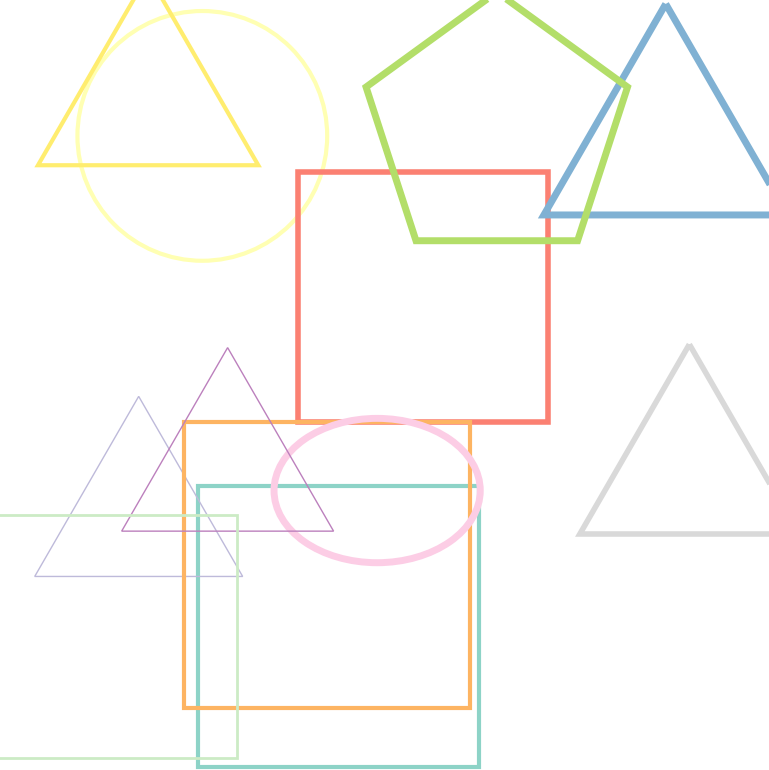[{"shape": "square", "thickness": 1.5, "radius": 0.91, "center": [0.439, 0.186]}, {"shape": "circle", "thickness": 1.5, "radius": 0.81, "center": [0.263, 0.824]}, {"shape": "triangle", "thickness": 0.5, "radius": 0.78, "center": [0.18, 0.329]}, {"shape": "square", "thickness": 2, "radius": 0.81, "center": [0.55, 0.614]}, {"shape": "triangle", "thickness": 2.5, "radius": 0.91, "center": [0.865, 0.812]}, {"shape": "square", "thickness": 1.5, "radius": 0.93, "center": [0.425, 0.266]}, {"shape": "pentagon", "thickness": 2.5, "radius": 0.89, "center": [0.645, 0.832]}, {"shape": "oval", "thickness": 2.5, "radius": 0.67, "center": [0.49, 0.363]}, {"shape": "triangle", "thickness": 2, "radius": 0.82, "center": [0.895, 0.389]}, {"shape": "triangle", "thickness": 0.5, "radius": 0.79, "center": [0.296, 0.39]}, {"shape": "square", "thickness": 1, "radius": 0.79, "center": [0.15, 0.173]}, {"shape": "triangle", "thickness": 1.5, "radius": 0.83, "center": [0.192, 0.868]}]